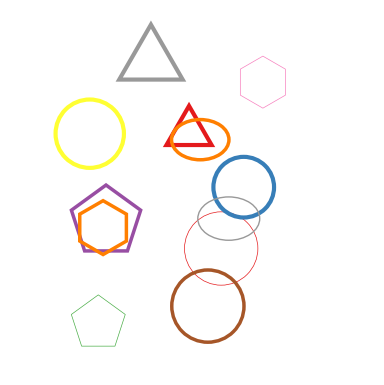[{"shape": "circle", "thickness": 0.5, "radius": 0.48, "center": [0.575, 0.355]}, {"shape": "triangle", "thickness": 3, "radius": 0.34, "center": [0.491, 0.657]}, {"shape": "circle", "thickness": 3, "radius": 0.39, "center": [0.633, 0.514]}, {"shape": "pentagon", "thickness": 0.5, "radius": 0.37, "center": [0.255, 0.16]}, {"shape": "pentagon", "thickness": 2.5, "radius": 0.47, "center": [0.275, 0.425]}, {"shape": "oval", "thickness": 2.5, "radius": 0.37, "center": [0.52, 0.637]}, {"shape": "hexagon", "thickness": 2.5, "radius": 0.35, "center": [0.268, 0.409]}, {"shape": "circle", "thickness": 3, "radius": 0.44, "center": [0.233, 0.653]}, {"shape": "circle", "thickness": 2.5, "radius": 0.47, "center": [0.54, 0.205]}, {"shape": "hexagon", "thickness": 0.5, "radius": 0.34, "center": [0.683, 0.787]}, {"shape": "oval", "thickness": 1, "radius": 0.4, "center": [0.594, 0.432]}, {"shape": "triangle", "thickness": 3, "radius": 0.48, "center": [0.392, 0.841]}]